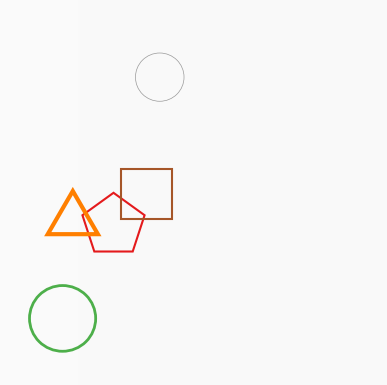[{"shape": "pentagon", "thickness": 1.5, "radius": 0.42, "center": [0.293, 0.415]}, {"shape": "circle", "thickness": 2, "radius": 0.43, "center": [0.162, 0.173]}, {"shape": "triangle", "thickness": 3, "radius": 0.37, "center": [0.188, 0.429]}, {"shape": "square", "thickness": 1.5, "radius": 0.33, "center": [0.377, 0.496]}, {"shape": "circle", "thickness": 0.5, "radius": 0.31, "center": [0.412, 0.8]}]